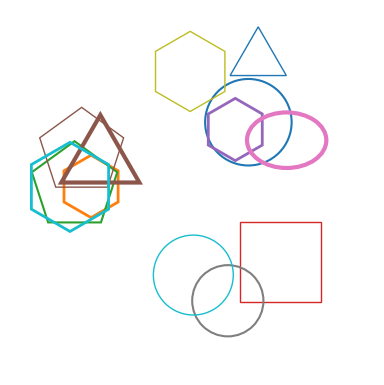[{"shape": "triangle", "thickness": 1, "radius": 0.42, "center": [0.671, 0.846]}, {"shape": "circle", "thickness": 1.5, "radius": 0.56, "center": [0.645, 0.683]}, {"shape": "hexagon", "thickness": 2, "radius": 0.41, "center": [0.237, 0.516]}, {"shape": "pentagon", "thickness": 1.5, "radius": 0.58, "center": [0.194, 0.517]}, {"shape": "square", "thickness": 1, "radius": 0.52, "center": [0.729, 0.32]}, {"shape": "hexagon", "thickness": 2, "radius": 0.4, "center": [0.611, 0.664]}, {"shape": "pentagon", "thickness": 1, "radius": 0.57, "center": [0.212, 0.607]}, {"shape": "triangle", "thickness": 3, "radius": 0.58, "center": [0.261, 0.584]}, {"shape": "oval", "thickness": 3, "radius": 0.52, "center": [0.745, 0.636]}, {"shape": "circle", "thickness": 1.5, "radius": 0.46, "center": [0.592, 0.219]}, {"shape": "hexagon", "thickness": 1, "radius": 0.52, "center": [0.494, 0.814]}, {"shape": "hexagon", "thickness": 2, "radius": 0.58, "center": [0.182, 0.515]}, {"shape": "circle", "thickness": 1, "radius": 0.52, "center": [0.502, 0.286]}]